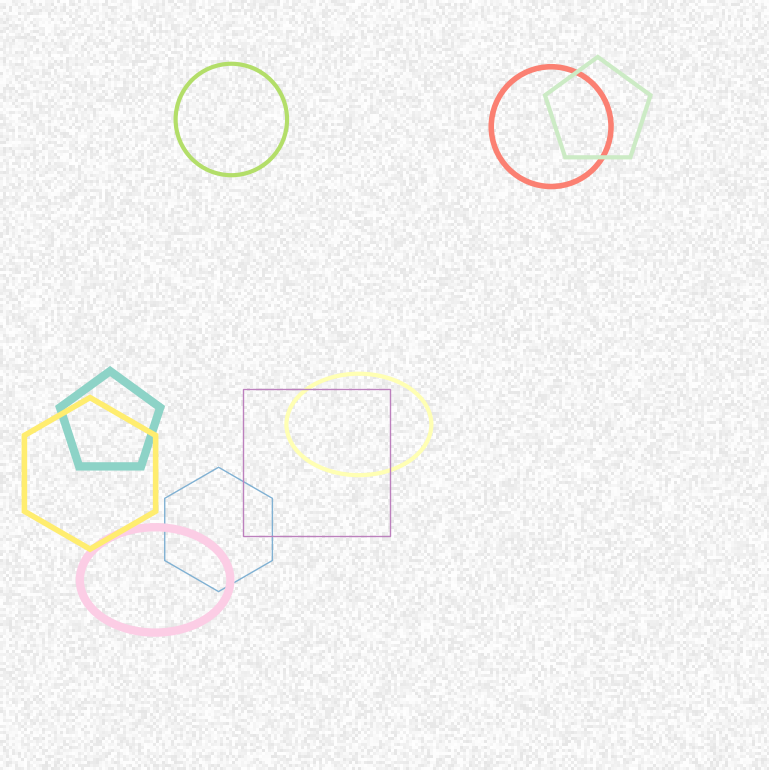[{"shape": "pentagon", "thickness": 3, "radius": 0.34, "center": [0.143, 0.45]}, {"shape": "oval", "thickness": 1.5, "radius": 0.47, "center": [0.466, 0.449]}, {"shape": "circle", "thickness": 2, "radius": 0.39, "center": [0.716, 0.836]}, {"shape": "hexagon", "thickness": 0.5, "radius": 0.4, "center": [0.284, 0.312]}, {"shape": "circle", "thickness": 1.5, "radius": 0.36, "center": [0.3, 0.845]}, {"shape": "oval", "thickness": 3, "radius": 0.49, "center": [0.201, 0.247]}, {"shape": "square", "thickness": 0.5, "radius": 0.48, "center": [0.411, 0.4]}, {"shape": "pentagon", "thickness": 1.5, "radius": 0.36, "center": [0.776, 0.854]}, {"shape": "hexagon", "thickness": 2, "radius": 0.49, "center": [0.117, 0.385]}]